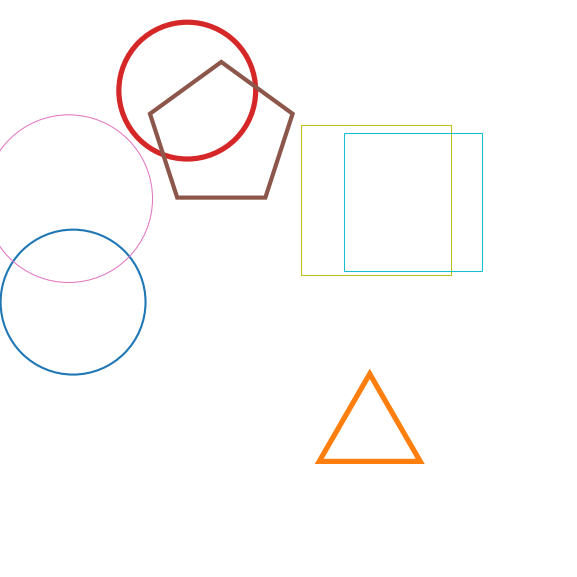[{"shape": "circle", "thickness": 1, "radius": 0.63, "center": [0.127, 0.476]}, {"shape": "triangle", "thickness": 2.5, "radius": 0.51, "center": [0.64, 0.251]}, {"shape": "circle", "thickness": 2.5, "radius": 0.59, "center": [0.324, 0.842]}, {"shape": "pentagon", "thickness": 2, "radius": 0.65, "center": [0.383, 0.762]}, {"shape": "circle", "thickness": 0.5, "radius": 0.73, "center": [0.119, 0.655]}, {"shape": "square", "thickness": 0.5, "radius": 0.65, "center": [0.651, 0.653]}, {"shape": "square", "thickness": 0.5, "radius": 0.6, "center": [0.715, 0.65]}]